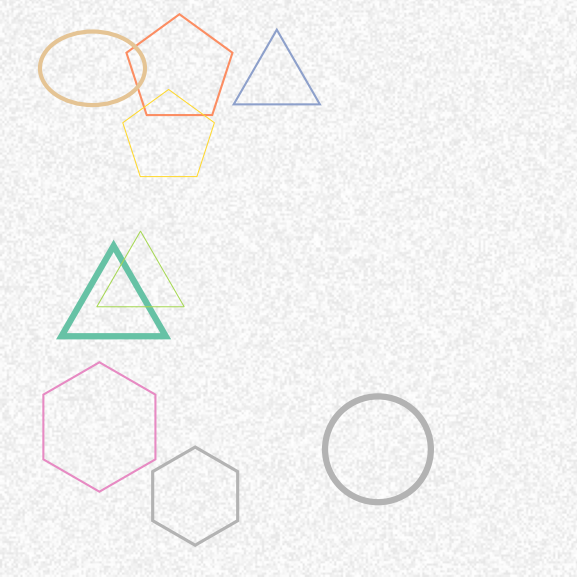[{"shape": "triangle", "thickness": 3, "radius": 0.52, "center": [0.197, 0.469]}, {"shape": "pentagon", "thickness": 1, "radius": 0.48, "center": [0.311, 0.878]}, {"shape": "triangle", "thickness": 1, "radius": 0.43, "center": [0.479, 0.861]}, {"shape": "hexagon", "thickness": 1, "radius": 0.56, "center": [0.172, 0.26]}, {"shape": "triangle", "thickness": 0.5, "radius": 0.44, "center": [0.243, 0.512]}, {"shape": "pentagon", "thickness": 0.5, "radius": 0.42, "center": [0.292, 0.761]}, {"shape": "oval", "thickness": 2, "radius": 0.45, "center": [0.16, 0.881]}, {"shape": "hexagon", "thickness": 1.5, "radius": 0.42, "center": [0.338, 0.14]}, {"shape": "circle", "thickness": 3, "radius": 0.46, "center": [0.654, 0.221]}]